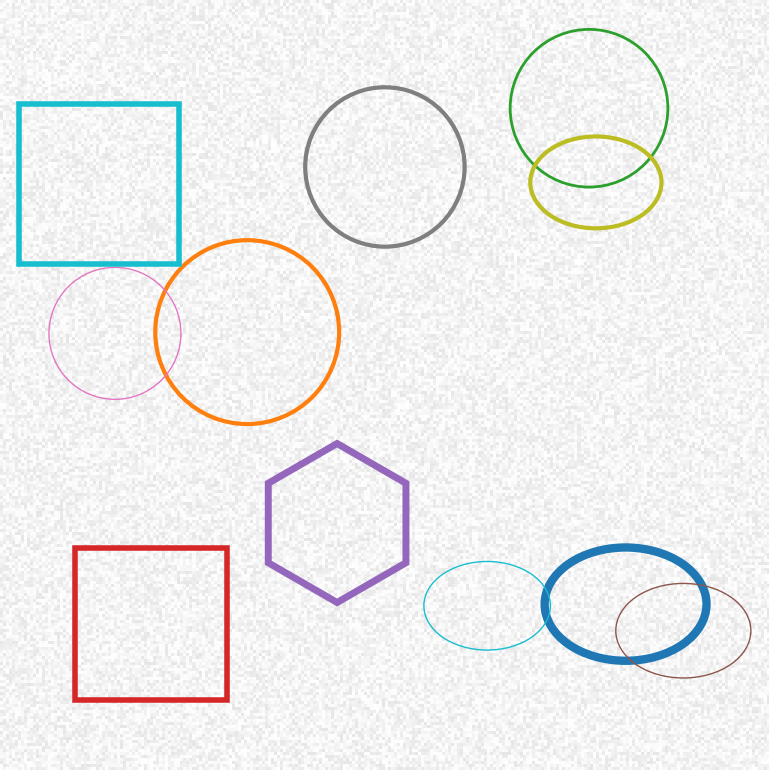[{"shape": "oval", "thickness": 3, "radius": 0.53, "center": [0.812, 0.215]}, {"shape": "circle", "thickness": 1.5, "radius": 0.6, "center": [0.321, 0.569]}, {"shape": "circle", "thickness": 1, "radius": 0.51, "center": [0.765, 0.859]}, {"shape": "square", "thickness": 2, "radius": 0.49, "center": [0.196, 0.19]}, {"shape": "hexagon", "thickness": 2.5, "radius": 0.52, "center": [0.438, 0.321]}, {"shape": "oval", "thickness": 0.5, "radius": 0.44, "center": [0.887, 0.181]}, {"shape": "circle", "thickness": 0.5, "radius": 0.43, "center": [0.149, 0.567]}, {"shape": "circle", "thickness": 1.5, "radius": 0.52, "center": [0.5, 0.783]}, {"shape": "oval", "thickness": 1.5, "radius": 0.43, "center": [0.774, 0.763]}, {"shape": "oval", "thickness": 0.5, "radius": 0.41, "center": [0.633, 0.213]}, {"shape": "square", "thickness": 2, "radius": 0.52, "center": [0.129, 0.761]}]